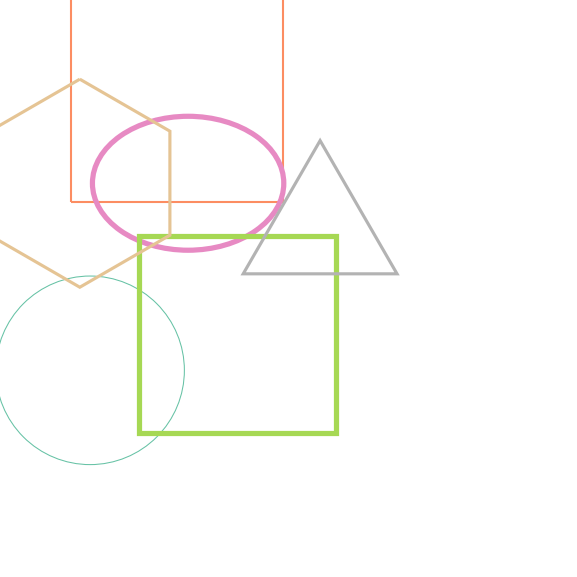[{"shape": "circle", "thickness": 0.5, "radius": 0.82, "center": [0.156, 0.358]}, {"shape": "square", "thickness": 1, "radius": 0.92, "center": [0.307, 0.832]}, {"shape": "oval", "thickness": 2.5, "radius": 0.83, "center": [0.326, 0.682]}, {"shape": "square", "thickness": 2.5, "radius": 0.85, "center": [0.411, 0.42]}, {"shape": "hexagon", "thickness": 1.5, "radius": 0.9, "center": [0.138, 0.682]}, {"shape": "triangle", "thickness": 1.5, "radius": 0.77, "center": [0.554, 0.602]}]